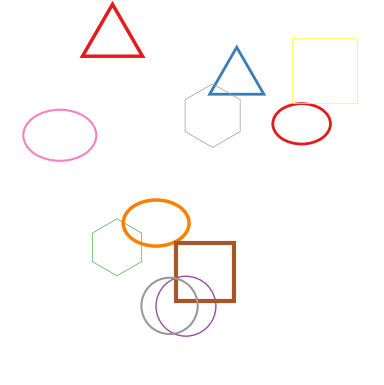[{"shape": "triangle", "thickness": 2.5, "radius": 0.45, "center": [0.292, 0.899]}, {"shape": "oval", "thickness": 2, "radius": 0.37, "center": [0.783, 0.678]}, {"shape": "triangle", "thickness": 2, "radius": 0.41, "center": [0.615, 0.796]}, {"shape": "hexagon", "thickness": 0.5, "radius": 0.37, "center": [0.304, 0.358]}, {"shape": "circle", "thickness": 1, "radius": 0.39, "center": [0.483, 0.205]}, {"shape": "oval", "thickness": 2.5, "radius": 0.43, "center": [0.406, 0.421]}, {"shape": "square", "thickness": 0.5, "radius": 0.42, "center": [0.843, 0.817]}, {"shape": "square", "thickness": 3, "radius": 0.37, "center": [0.533, 0.293]}, {"shape": "oval", "thickness": 1.5, "radius": 0.47, "center": [0.155, 0.649]}, {"shape": "circle", "thickness": 1.5, "radius": 0.37, "center": [0.44, 0.206]}, {"shape": "hexagon", "thickness": 0.5, "radius": 0.41, "center": [0.552, 0.7]}]